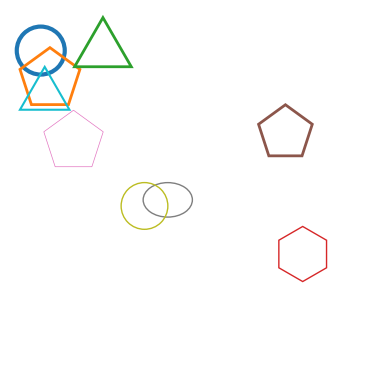[{"shape": "circle", "thickness": 3, "radius": 0.31, "center": [0.106, 0.869]}, {"shape": "pentagon", "thickness": 2, "radius": 0.41, "center": [0.13, 0.794]}, {"shape": "triangle", "thickness": 2, "radius": 0.43, "center": [0.267, 0.869]}, {"shape": "hexagon", "thickness": 1, "radius": 0.36, "center": [0.786, 0.34]}, {"shape": "pentagon", "thickness": 2, "radius": 0.37, "center": [0.741, 0.655]}, {"shape": "pentagon", "thickness": 0.5, "radius": 0.41, "center": [0.191, 0.633]}, {"shape": "oval", "thickness": 1, "radius": 0.32, "center": [0.436, 0.481]}, {"shape": "circle", "thickness": 1, "radius": 0.3, "center": [0.375, 0.465]}, {"shape": "triangle", "thickness": 1.5, "radius": 0.37, "center": [0.116, 0.752]}]